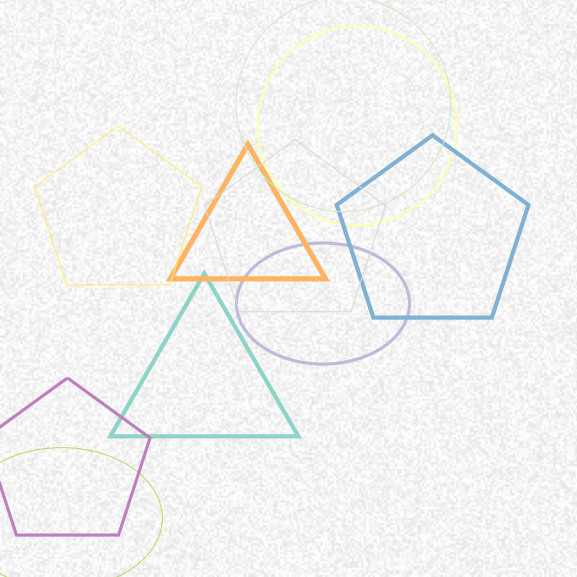[{"shape": "triangle", "thickness": 2, "radius": 0.94, "center": [0.354, 0.338]}, {"shape": "circle", "thickness": 1, "radius": 0.86, "center": [0.619, 0.782]}, {"shape": "oval", "thickness": 1.5, "radius": 0.75, "center": [0.559, 0.474]}, {"shape": "pentagon", "thickness": 2, "radius": 0.87, "center": [0.749, 0.59]}, {"shape": "triangle", "thickness": 2.5, "radius": 0.78, "center": [0.429, 0.594]}, {"shape": "oval", "thickness": 0.5, "radius": 0.87, "center": [0.107, 0.102]}, {"shape": "pentagon", "thickness": 0.5, "radius": 0.82, "center": [0.511, 0.593]}, {"shape": "pentagon", "thickness": 1.5, "radius": 0.75, "center": [0.117, 0.194]}, {"shape": "circle", "thickness": 0.5, "radius": 0.93, "center": [0.595, 0.819]}, {"shape": "pentagon", "thickness": 0.5, "radius": 0.76, "center": [0.205, 0.629]}]